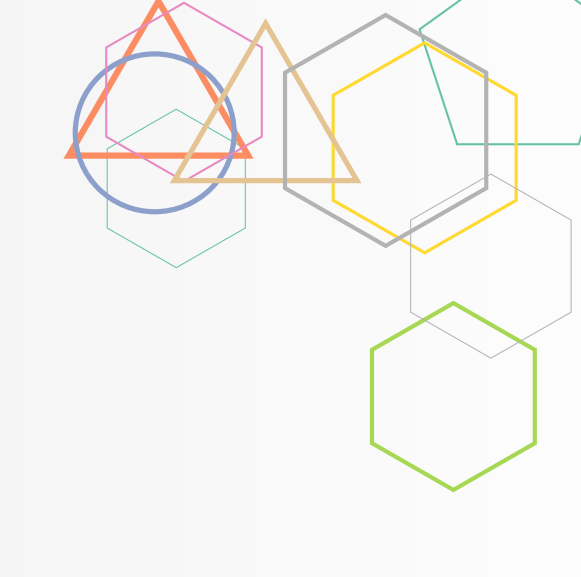[{"shape": "pentagon", "thickness": 1, "radius": 0.89, "center": [0.891, 0.893]}, {"shape": "hexagon", "thickness": 0.5, "radius": 0.69, "center": [0.303, 0.673]}, {"shape": "triangle", "thickness": 3, "radius": 0.89, "center": [0.273, 0.819]}, {"shape": "circle", "thickness": 2.5, "radius": 0.68, "center": [0.266, 0.769]}, {"shape": "hexagon", "thickness": 1, "radius": 0.77, "center": [0.317, 0.84]}, {"shape": "hexagon", "thickness": 2, "radius": 0.81, "center": [0.78, 0.313]}, {"shape": "hexagon", "thickness": 1.5, "radius": 0.91, "center": [0.731, 0.743]}, {"shape": "triangle", "thickness": 2.5, "radius": 0.91, "center": [0.457, 0.777]}, {"shape": "hexagon", "thickness": 2, "radius": 1.0, "center": [0.663, 0.773]}, {"shape": "hexagon", "thickness": 0.5, "radius": 0.8, "center": [0.845, 0.538]}]